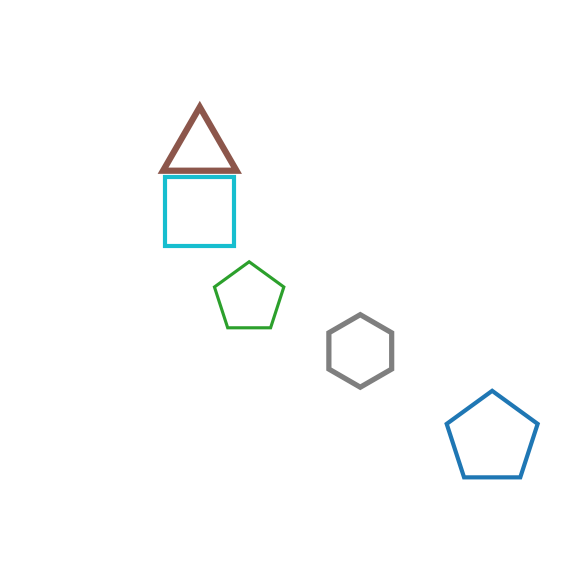[{"shape": "pentagon", "thickness": 2, "radius": 0.41, "center": [0.852, 0.24]}, {"shape": "pentagon", "thickness": 1.5, "radius": 0.32, "center": [0.431, 0.483]}, {"shape": "triangle", "thickness": 3, "radius": 0.37, "center": [0.346, 0.74]}, {"shape": "hexagon", "thickness": 2.5, "radius": 0.31, "center": [0.624, 0.391]}, {"shape": "square", "thickness": 2, "radius": 0.3, "center": [0.346, 0.633]}]